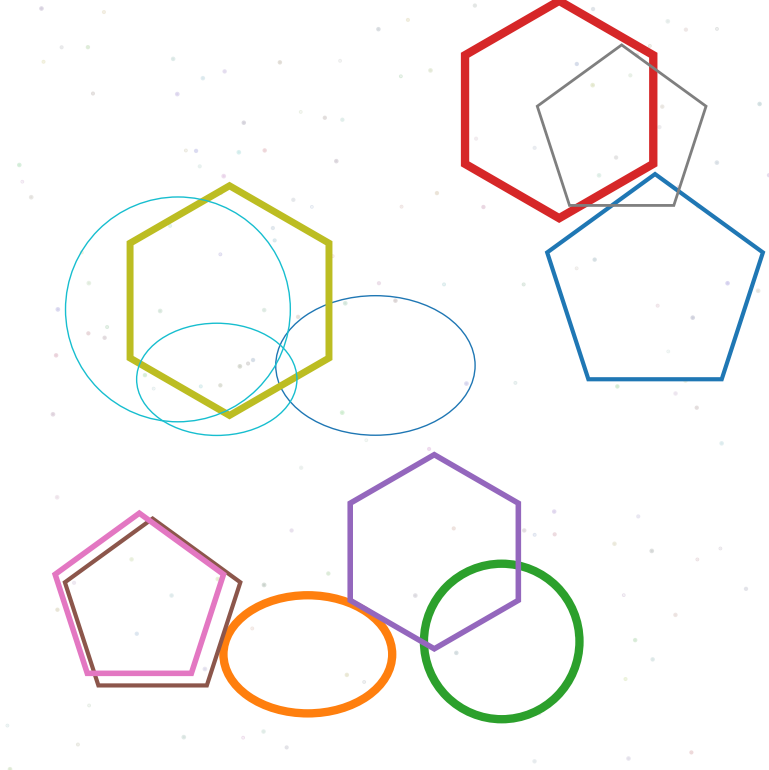[{"shape": "oval", "thickness": 0.5, "radius": 0.65, "center": [0.488, 0.525]}, {"shape": "pentagon", "thickness": 1.5, "radius": 0.74, "center": [0.851, 0.627]}, {"shape": "oval", "thickness": 3, "radius": 0.55, "center": [0.4, 0.15]}, {"shape": "circle", "thickness": 3, "radius": 0.5, "center": [0.652, 0.167]}, {"shape": "hexagon", "thickness": 3, "radius": 0.71, "center": [0.726, 0.858]}, {"shape": "hexagon", "thickness": 2, "radius": 0.63, "center": [0.564, 0.283]}, {"shape": "pentagon", "thickness": 1.5, "radius": 0.6, "center": [0.198, 0.207]}, {"shape": "pentagon", "thickness": 2, "radius": 0.57, "center": [0.181, 0.219]}, {"shape": "pentagon", "thickness": 1, "radius": 0.58, "center": [0.807, 0.826]}, {"shape": "hexagon", "thickness": 2.5, "radius": 0.75, "center": [0.298, 0.61]}, {"shape": "circle", "thickness": 0.5, "radius": 0.73, "center": [0.231, 0.598]}, {"shape": "oval", "thickness": 0.5, "radius": 0.52, "center": [0.282, 0.507]}]